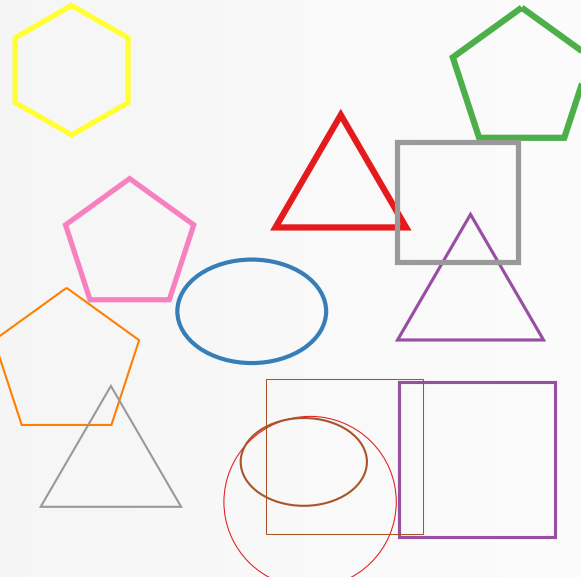[{"shape": "triangle", "thickness": 3, "radius": 0.65, "center": [0.586, 0.67]}, {"shape": "circle", "thickness": 0.5, "radius": 0.74, "center": [0.533, 0.13]}, {"shape": "oval", "thickness": 2, "radius": 0.64, "center": [0.433, 0.46]}, {"shape": "pentagon", "thickness": 3, "radius": 0.62, "center": [0.898, 0.861]}, {"shape": "triangle", "thickness": 1.5, "radius": 0.72, "center": [0.81, 0.483]}, {"shape": "square", "thickness": 1.5, "radius": 0.67, "center": [0.82, 0.204]}, {"shape": "pentagon", "thickness": 1, "radius": 0.66, "center": [0.115, 0.369]}, {"shape": "hexagon", "thickness": 2.5, "radius": 0.56, "center": [0.123, 0.878]}, {"shape": "oval", "thickness": 1, "radius": 0.54, "center": [0.523, 0.199]}, {"shape": "square", "thickness": 0.5, "radius": 0.67, "center": [0.593, 0.209]}, {"shape": "pentagon", "thickness": 2.5, "radius": 0.58, "center": [0.223, 0.574]}, {"shape": "triangle", "thickness": 1, "radius": 0.7, "center": [0.191, 0.191]}, {"shape": "square", "thickness": 2.5, "radius": 0.52, "center": [0.787, 0.649]}]